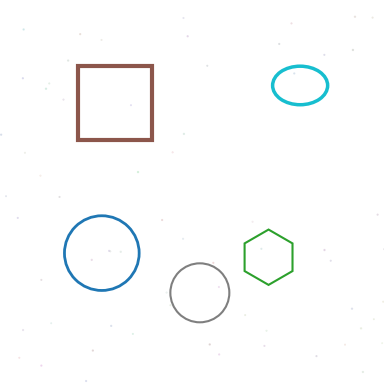[{"shape": "circle", "thickness": 2, "radius": 0.49, "center": [0.264, 0.343]}, {"shape": "hexagon", "thickness": 1.5, "radius": 0.36, "center": [0.698, 0.332]}, {"shape": "square", "thickness": 3, "radius": 0.48, "center": [0.299, 0.733]}, {"shape": "circle", "thickness": 1.5, "radius": 0.38, "center": [0.519, 0.239]}, {"shape": "oval", "thickness": 2.5, "radius": 0.36, "center": [0.78, 0.778]}]